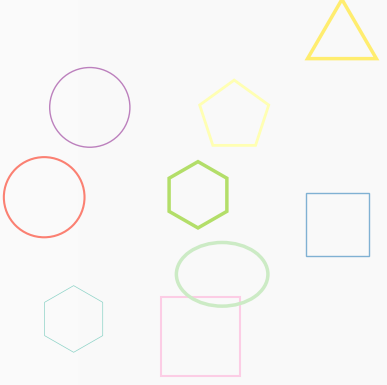[{"shape": "hexagon", "thickness": 0.5, "radius": 0.43, "center": [0.19, 0.172]}, {"shape": "pentagon", "thickness": 2, "radius": 0.47, "center": [0.604, 0.698]}, {"shape": "circle", "thickness": 1.5, "radius": 0.52, "center": [0.114, 0.488]}, {"shape": "square", "thickness": 1, "radius": 0.41, "center": [0.871, 0.417]}, {"shape": "hexagon", "thickness": 2.5, "radius": 0.43, "center": [0.511, 0.494]}, {"shape": "square", "thickness": 1.5, "radius": 0.51, "center": [0.517, 0.127]}, {"shape": "circle", "thickness": 1, "radius": 0.52, "center": [0.232, 0.721]}, {"shape": "oval", "thickness": 2.5, "radius": 0.59, "center": [0.573, 0.288]}, {"shape": "triangle", "thickness": 2.5, "radius": 0.51, "center": [0.882, 0.899]}]